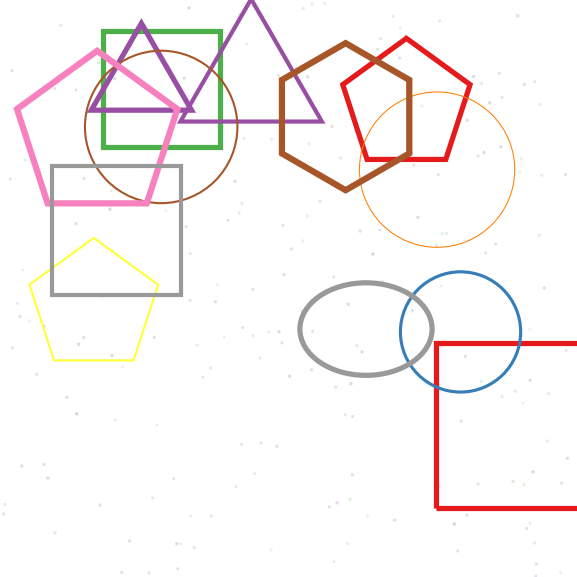[{"shape": "square", "thickness": 2.5, "radius": 0.72, "center": [0.897, 0.262]}, {"shape": "pentagon", "thickness": 2.5, "radius": 0.58, "center": [0.704, 0.817]}, {"shape": "circle", "thickness": 1.5, "radius": 0.52, "center": [0.797, 0.424]}, {"shape": "square", "thickness": 2.5, "radius": 0.5, "center": [0.279, 0.845]}, {"shape": "triangle", "thickness": 2, "radius": 0.71, "center": [0.435, 0.859]}, {"shape": "triangle", "thickness": 2.5, "radius": 0.5, "center": [0.245, 0.858]}, {"shape": "circle", "thickness": 0.5, "radius": 0.67, "center": [0.757, 0.705]}, {"shape": "pentagon", "thickness": 1, "radius": 0.59, "center": [0.162, 0.47]}, {"shape": "hexagon", "thickness": 3, "radius": 0.64, "center": [0.598, 0.797]}, {"shape": "circle", "thickness": 1, "radius": 0.66, "center": [0.279, 0.779]}, {"shape": "pentagon", "thickness": 3, "radius": 0.73, "center": [0.168, 0.765]}, {"shape": "oval", "thickness": 2.5, "radius": 0.57, "center": [0.634, 0.429]}, {"shape": "square", "thickness": 2, "radius": 0.56, "center": [0.201, 0.599]}]